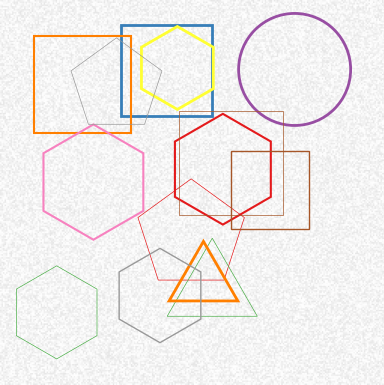[{"shape": "pentagon", "thickness": 0.5, "radius": 0.73, "center": [0.497, 0.39]}, {"shape": "hexagon", "thickness": 1.5, "radius": 0.72, "center": [0.579, 0.56]}, {"shape": "square", "thickness": 2, "radius": 0.59, "center": [0.433, 0.816]}, {"shape": "hexagon", "thickness": 0.5, "radius": 0.6, "center": [0.147, 0.189]}, {"shape": "triangle", "thickness": 0.5, "radius": 0.68, "center": [0.551, 0.246]}, {"shape": "circle", "thickness": 2, "radius": 0.73, "center": [0.765, 0.82]}, {"shape": "square", "thickness": 1.5, "radius": 0.63, "center": [0.215, 0.781]}, {"shape": "triangle", "thickness": 2, "radius": 0.52, "center": [0.528, 0.27]}, {"shape": "hexagon", "thickness": 2, "radius": 0.54, "center": [0.461, 0.823]}, {"shape": "square", "thickness": 0.5, "radius": 0.68, "center": [0.599, 0.577]}, {"shape": "square", "thickness": 1, "radius": 0.51, "center": [0.702, 0.506]}, {"shape": "hexagon", "thickness": 1.5, "radius": 0.75, "center": [0.243, 0.527]}, {"shape": "pentagon", "thickness": 0.5, "radius": 0.62, "center": [0.303, 0.778]}, {"shape": "hexagon", "thickness": 1, "radius": 0.61, "center": [0.416, 0.232]}]